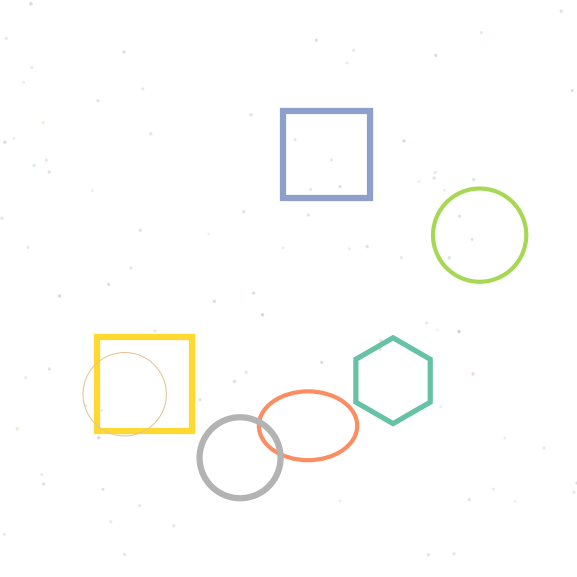[{"shape": "hexagon", "thickness": 2.5, "radius": 0.37, "center": [0.681, 0.34]}, {"shape": "oval", "thickness": 2, "radius": 0.43, "center": [0.533, 0.262]}, {"shape": "square", "thickness": 3, "radius": 0.38, "center": [0.565, 0.732]}, {"shape": "circle", "thickness": 2, "radius": 0.4, "center": [0.831, 0.592]}, {"shape": "square", "thickness": 3, "radius": 0.41, "center": [0.25, 0.334]}, {"shape": "circle", "thickness": 0.5, "radius": 0.36, "center": [0.216, 0.316]}, {"shape": "circle", "thickness": 3, "radius": 0.35, "center": [0.416, 0.207]}]